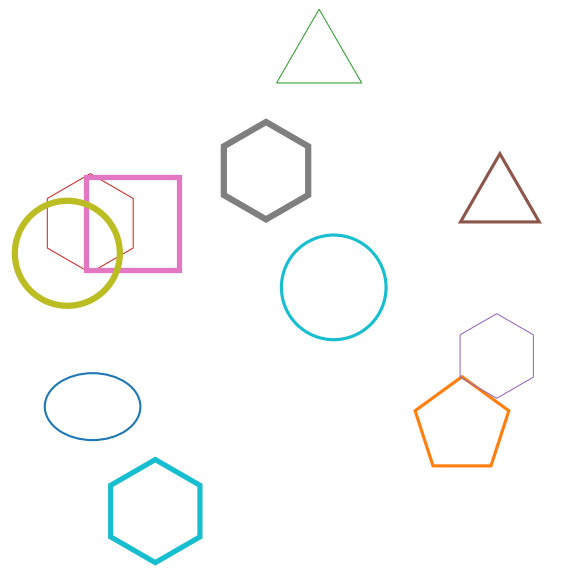[{"shape": "oval", "thickness": 1, "radius": 0.41, "center": [0.16, 0.295]}, {"shape": "pentagon", "thickness": 1.5, "radius": 0.43, "center": [0.8, 0.261]}, {"shape": "triangle", "thickness": 0.5, "radius": 0.43, "center": [0.553, 0.898]}, {"shape": "hexagon", "thickness": 0.5, "radius": 0.43, "center": [0.156, 0.613]}, {"shape": "hexagon", "thickness": 0.5, "radius": 0.37, "center": [0.86, 0.383]}, {"shape": "triangle", "thickness": 1.5, "radius": 0.39, "center": [0.866, 0.654]}, {"shape": "square", "thickness": 2.5, "radius": 0.4, "center": [0.229, 0.612]}, {"shape": "hexagon", "thickness": 3, "radius": 0.42, "center": [0.461, 0.704]}, {"shape": "circle", "thickness": 3, "radius": 0.45, "center": [0.117, 0.561]}, {"shape": "hexagon", "thickness": 2.5, "radius": 0.45, "center": [0.269, 0.114]}, {"shape": "circle", "thickness": 1.5, "radius": 0.45, "center": [0.578, 0.502]}]